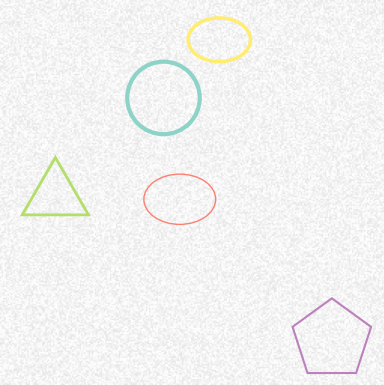[{"shape": "circle", "thickness": 3, "radius": 0.47, "center": [0.425, 0.746]}, {"shape": "oval", "thickness": 1, "radius": 0.47, "center": [0.467, 0.482]}, {"shape": "triangle", "thickness": 2, "radius": 0.5, "center": [0.144, 0.492]}, {"shape": "pentagon", "thickness": 1.5, "radius": 0.54, "center": [0.862, 0.118]}, {"shape": "oval", "thickness": 2.5, "radius": 0.41, "center": [0.57, 0.897]}]